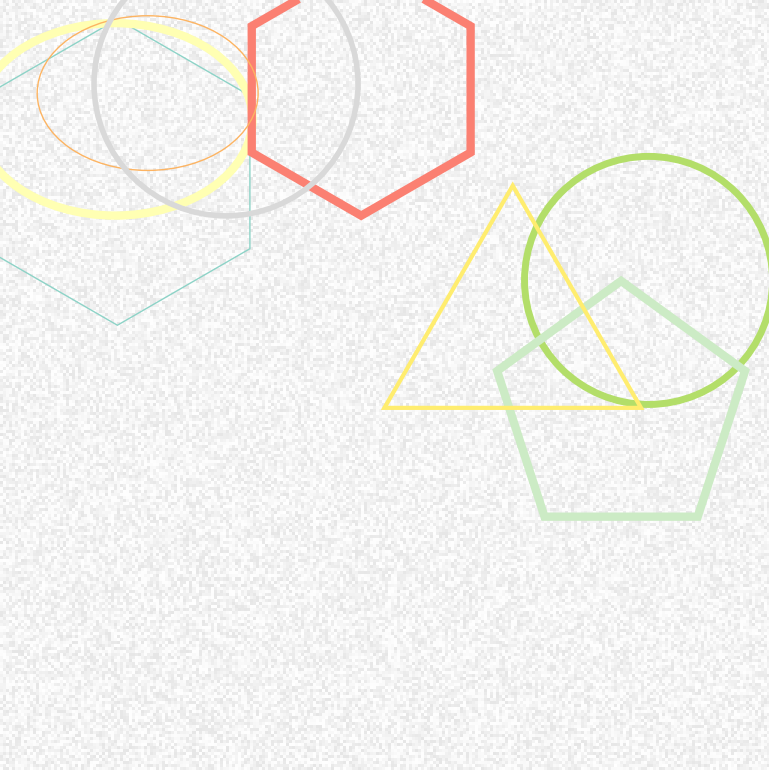[{"shape": "hexagon", "thickness": 0.5, "radius": 0.99, "center": [0.152, 0.776]}, {"shape": "oval", "thickness": 3, "radius": 0.89, "center": [0.149, 0.845]}, {"shape": "hexagon", "thickness": 3, "radius": 0.82, "center": [0.469, 0.884]}, {"shape": "oval", "thickness": 0.5, "radius": 0.72, "center": [0.192, 0.879]}, {"shape": "circle", "thickness": 2.5, "radius": 0.81, "center": [0.842, 0.636]}, {"shape": "circle", "thickness": 2, "radius": 0.86, "center": [0.294, 0.891]}, {"shape": "pentagon", "thickness": 3, "radius": 0.85, "center": [0.807, 0.466]}, {"shape": "triangle", "thickness": 1.5, "radius": 0.96, "center": [0.666, 0.567]}]